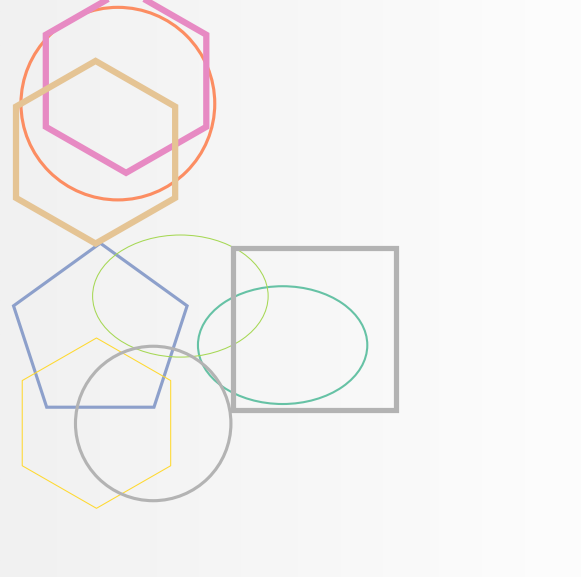[{"shape": "oval", "thickness": 1, "radius": 0.73, "center": [0.486, 0.402]}, {"shape": "circle", "thickness": 1.5, "radius": 0.83, "center": [0.203, 0.82]}, {"shape": "pentagon", "thickness": 1.5, "radius": 0.79, "center": [0.173, 0.421]}, {"shape": "hexagon", "thickness": 3, "radius": 0.8, "center": [0.217, 0.859]}, {"shape": "oval", "thickness": 0.5, "radius": 0.76, "center": [0.31, 0.486]}, {"shape": "hexagon", "thickness": 0.5, "radius": 0.74, "center": [0.166, 0.266]}, {"shape": "hexagon", "thickness": 3, "radius": 0.79, "center": [0.164, 0.736]}, {"shape": "circle", "thickness": 1.5, "radius": 0.67, "center": [0.264, 0.266]}, {"shape": "square", "thickness": 2.5, "radius": 0.7, "center": [0.541, 0.43]}]